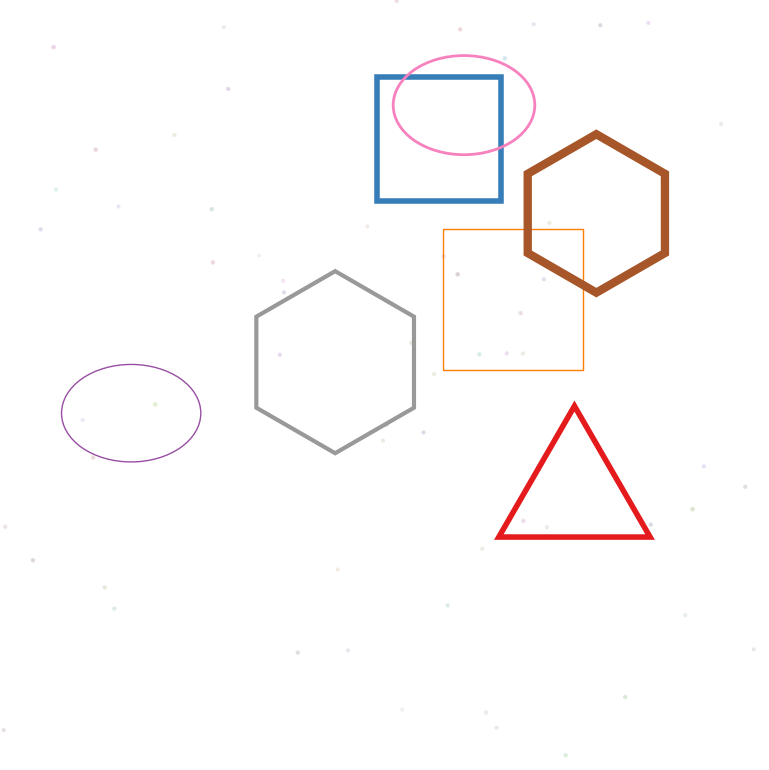[{"shape": "triangle", "thickness": 2, "radius": 0.57, "center": [0.746, 0.359]}, {"shape": "square", "thickness": 2, "radius": 0.4, "center": [0.57, 0.82]}, {"shape": "oval", "thickness": 0.5, "radius": 0.45, "center": [0.17, 0.463]}, {"shape": "square", "thickness": 0.5, "radius": 0.46, "center": [0.666, 0.611]}, {"shape": "hexagon", "thickness": 3, "radius": 0.51, "center": [0.774, 0.723]}, {"shape": "oval", "thickness": 1, "radius": 0.46, "center": [0.603, 0.863]}, {"shape": "hexagon", "thickness": 1.5, "radius": 0.59, "center": [0.435, 0.53]}]